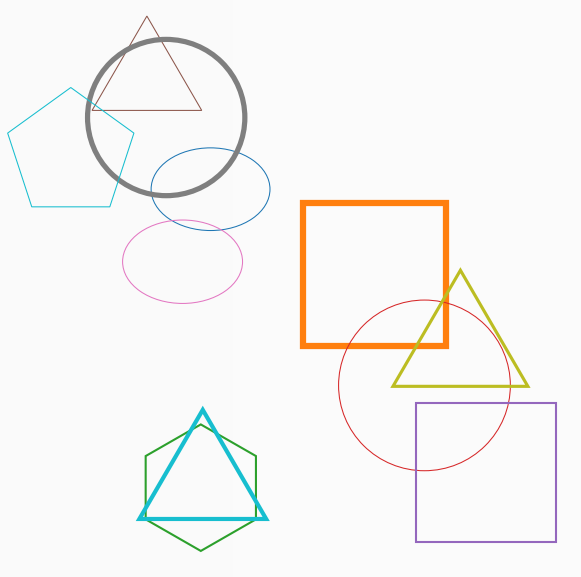[{"shape": "oval", "thickness": 0.5, "radius": 0.51, "center": [0.362, 0.672]}, {"shape": "square", "thickness": 3, "radius": 0.62, "center": [0.644, 0.524]}, {"shape": "hexagon", "thickness": 1, "radius": 0.55, "center": [0.345, 0.155]}, {"shape": "circle", "thickness": 0.5, "radius": 0.74, "center": [0.73, 0.332]}, {"shape": "square", "thickness": 1, "radius": 0.6, "center": [0.836, 0.181]}, {"shape": "triangle", "thickness": 0.5, "radius": 0.54, "center": [0.253, 0.862]}, {"shape": "oval", "thickness": 0.5, "radius": 0.52, "center": [0.314, 0.546]}, {"shape": "circle", "thickness": 2.5, "radius": 0.68, "center": [0.286, 0.796]}, {"shape": "triangle", "thickness": 1.5, "radius": 0.67, "center": [0.792, 0.397]}, {"shape": "pentagon", "thickness": 0.5, "radius": 0.57, "center": [0.122, 0.733]}, {"shape": "triangle", "thickness": 2, "radius": 0.63, "center": [0.349, 0.163]}]